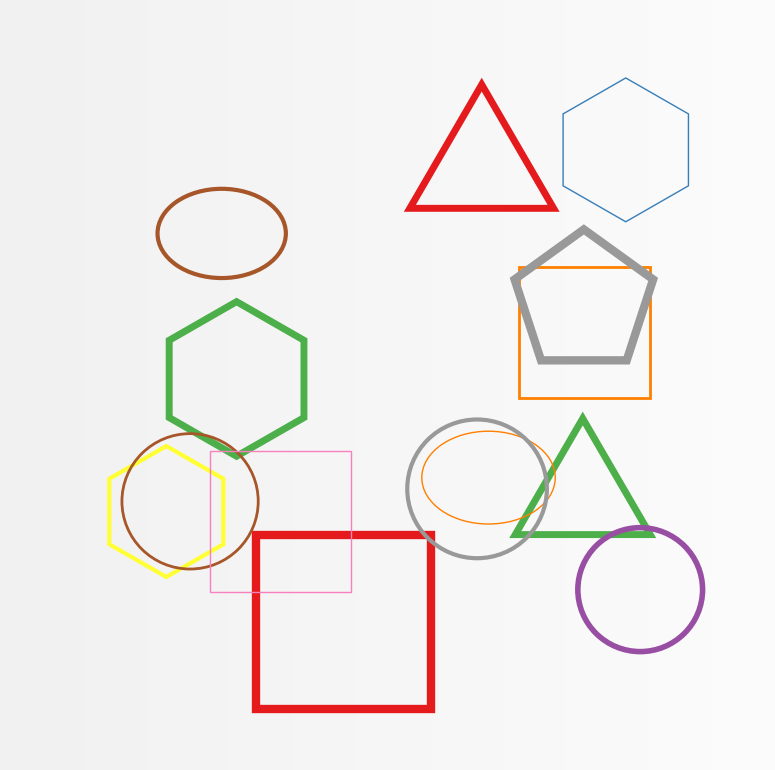[{"shape": "triangle", "thickness": 2.5, "radius": 0.54, "center": [0.622, 0.783]}, {"shape": "square", "thickness": 3, "radius": 0.57, "center": [0.444, 0.192]}, {"shape": "hexagon", "thickness": 0.5, "radius": 0.47, "center": [0.807, 0.805]}, {"shape": "hexagon", "thickness": 2.5, "radius": 0.5, "center": [0.305, 0.508]}, {"shape": "triangle", "thickness": 2.5, "radius": 0.5, "center": [0.752, 0.356]}, {"shape": "circle", "thickness": 2, "radius": 0.4, "center": [0.826, 0.234]}, {"shape": "oval", "thickness": 0.5, "radius": 0.43, "center": [0.63, 0.38]}, {"shape": "square", "thickness": 1, "radius": 0.42, "center": [0.755, 0.568]}, {"shape": "hexagon", "thickness": 1.5, "radius": 0.42, "center": [0.215, 0.336]}, {"shape": "oval", "thickness": 1.5, "radius": 0.41, "center": [0.286, 0.697]}, {"shape": "circle", "thickness": 1, "radius": 0.44, "center": [0.245, 0.349]}, {"shape": "square", "thickness": 0.5, "radius": 0.46, "center": [0.362, 0.323]}, {"shape": "pentagon", "thickness": 3, "radius": 0.47, "center": [0.753, 0.608]}, {"shape": "circle", "thickness": 1.5, "radius": 0.45, "center": [0.616, 0.365]}]